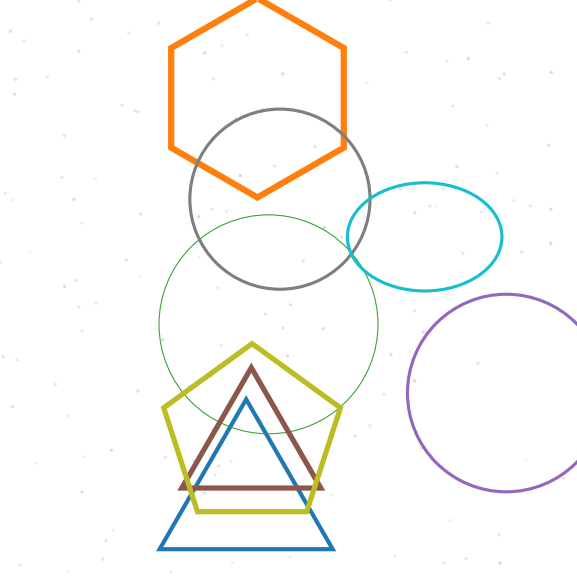[{"shape": "triangle", "thickness": 2, "radius": 0.87, "center": [0.426, 0.135]}, {"shape": "hexagon", "thickness": 3, "radius": 0.86, "center": [0.446, 0.83]}, {"shape": "circle", "thickness": 0.5, "radius": 0.95, "center": [0.465, 0.437]}, {"shape": "circle", "thickness": 1.5, "radius": 0.86, "center": [0.877, 0.319]}, {"shape": "triangle", "thickness": 2.5, "radius": 0.69, "center": [0.435, 0.224]}, {"shape": "circle", "thickness": 1.5, "radius": 0.78, "center": [0.485, 0.654]}, {"shape": "pentagon", "thickness": 2.5, "radius": 0.8, "center": [0.436, 0.243]}, {"shape": "oval", "thickness": 1.5, "radius": 0.67, "center": [0.735, 0.589]}]